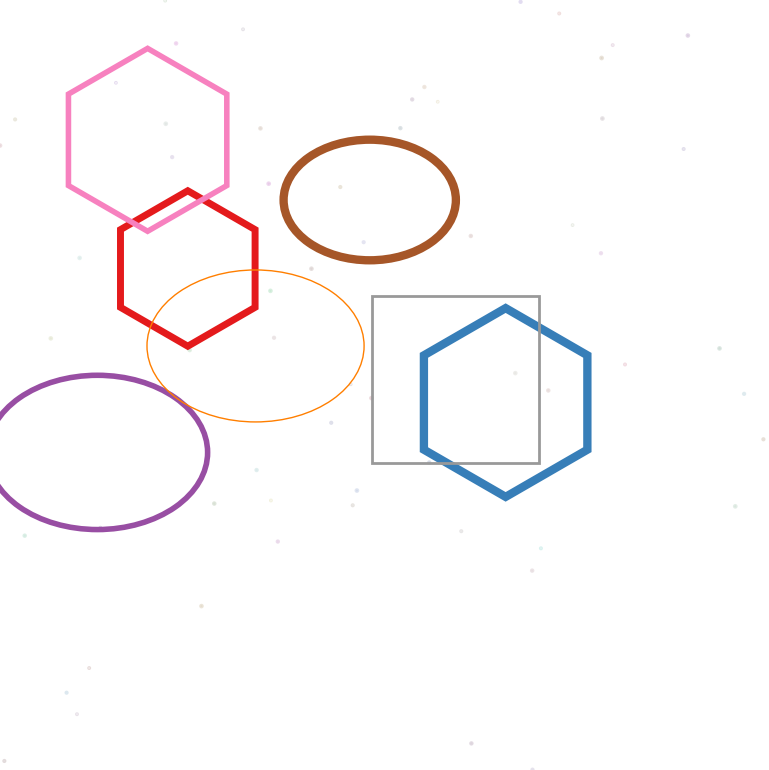[{"shape": "hexagon", "thickness": 2.5, "radius": 0.5, "center": [0.244, 0.651]}, {"shape": "hexagon", "thickness": 3, "radius": 0.61, "center": [0.657, 0.477]}, {"shape": "oval", "thickness": 2, "radius": 0.72, "center": [0.127, 0.412]}, {"shape": "oval", "thickness": 0.5, "radius": 0.7, "center": [0.332, 0.551]}, {"shape": "oval", "thickness": 3, "radius": 0.56, "center": [0.48, 0.74]}, {"shape": "hexagon", "thickness": 2, "radius": 0.59, "center": [0.192, 0.818]}, {"shape": "square", "thickness": 1, "radius": 0.54, "center": [0.591, 0.508]}]